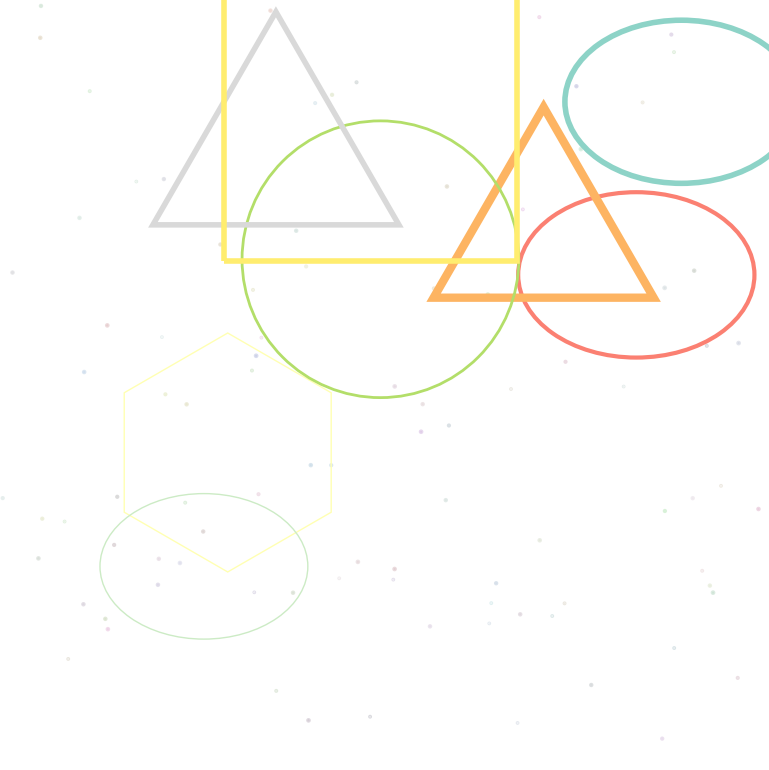[{"shape": "oval", "thickness": 2, "radius": 0.76, "center": [0.885, 0.868]}, {"shape": "hexagon", "thickness": 0.5, "radius": 0.78, "center": [0.296, 0.412]}, {"shape": "oval", "thickness": 1.5, "radius": 0.77, "center": [0.826, 0.643]}, {"shape": "triangle", "thickness": 3, "radius": 0.82, "center": [0.706, 0.696]}, {"shape": "circle", "thickness": 1, "radius": 0.9, "center": [0.494, 0.663]}, {"shape": "triangle", "thickness": 2, "radius": 0.92, "center": [0.358, 0.8]}, {"shape": "oval", "thickness": 0.5, "radius": 0.67, "center": [0.265, 0.264]}, {"shape": "square", "thickness": 2, "radius": 0.95, "center": [0.481, 0.851]}]